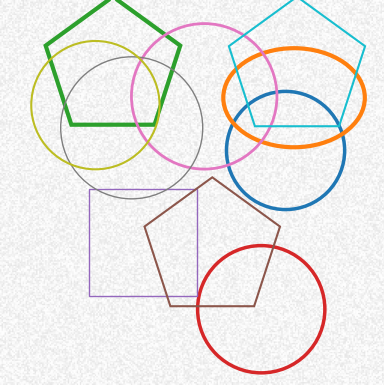[{"shape": "circle", "thickness": 2.5, "radius": 0.77, "center": [0.742, 0.609]}, {"shape": "oval", "thickness": 3, "radius": 0.92, "center": [0.764, 0.746]}, {"shape": "pentagon", "thickness": 3, "radius": 0.92, "center": [0.293, 0.825]}, {"shape": "circle", "thickness": 2.5, "radius": 0.83, "center": [0.679, 0.197]}, {"shape": "square", "thickness": 1, "radius": 0.7, "center": [0.372, 0.369]}, {"shape": "pentagon", "thickness": 1.5, "radius": 0.93, "center": [0.551, 0.354]}, {"shape": "circle", "thickness": 2, "radius": 0.94, "center": [0.53, 0.75]}, {"shape": "circle", "thickness": 1, "radius": 0.92, "center": [0.342, 0.668]}, {"shape": "circle", "thickness": 1.5, "radius": 0.83, "center": [0.248, 0.727]}, {"shape": "pentagon", "thickness": 1.5, "radius": 0.93, "center": [0.771, 0.823]}]